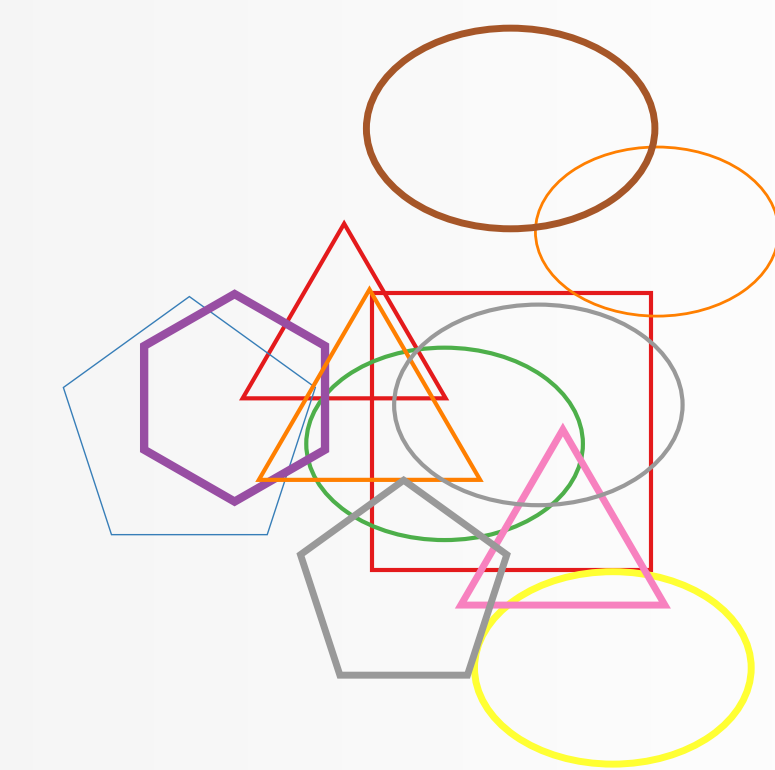[{"shape": "square", "thickness": 1.5, "radius": 0.9, "center": [0.66, 0.44]}, {"shape": "triangle", "thickness": 1.5, "radius": 0.76, "center": [0.444, 0.558]}, {"shape": "pentagon", "thickness": 0.5, "radius": 0.85, "center": [0.244, 0.444]}, {"shape": "oval", "thickness": 1.5, "radius": 0.89, "center": [0.574, 0.424]}, {"shape": "hexagon", "thickness": 3, "radius": 0.67, "center": [0.303, 0.483]}, {"shape": "oval", "thickness": 1, "radius": 0.78, "center": [0.848, 0.699]}, {"shape": "triangle", "thickness": 1.5, "radius": 0.82, "center": [0.477, 0.459]}, {"shape": "oval", "thickness": 2.5, "radius": 0.89, "center": [0.791, 0.133]}, {"shape": "oval", "thickness": 2.5, "radius": 0.93, "center": [0.659, 0.833]}, {"shape": "triangle", "thickness": 2.5, "radius": 0.76, "center": [0.726, 0.29]}, {"shape": "oval", "thickness": 1.5, "radius": 0.93, "center": [0.695, 0.474]}, {"shape": "pentagon", "thickness": 2.5, "radius": 0.7, "center": [0.521, 0.236]}]